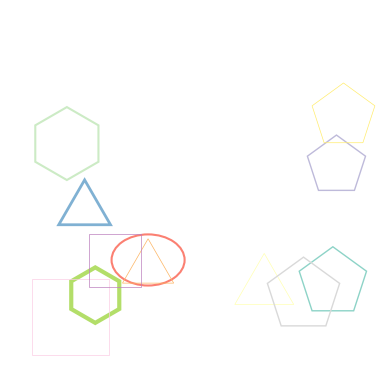[{"shape": "pentagon", "thickness": 1, "radius": 0.46, "center": [0.865, 0.267]}, {"shape": "triangle", "thickness": 0.5, "radius": 0.44, "center": [0.686, 0.253]}, {"shape": "pentagon", "thickness": 1, "radius": 0.4, "center": [0.874, 0.57]}, {"shape": "oval", "thickness": 1.5, "radius": 0.47, "center": [0.385, 0.325]}, {"shape": "triangle", "thickness": 2, "radius": 0.39, "center": [0.22, 0.455]}, {"shape": "triangle", "thickness": 0.5, "radius": 0.38, "center": [0.385, 0.303]}, {"shape": "hexagon", "thickness": 3, "radius": 0.36, "center": [0.247, 0.233]}, {"shape": "square", "thickness": 0.5, "radius": 0.5, "center": [0.183, 0.176]}, {"shape": "pentagon", "thickness": 1, "radius": 0.49, "center": [0.788, 0.233]}, {"shape": "square", "thickness": 0.5, "radius": 0.34, "center": [0.299, 0.323]}, {"shape": "hexagon", "thickness": 1.5, "radius": 0.47, "center": [0.174, 0.627]}, {"shape": "pentagon", "thickness": 0.5, "radius": 0.43, "center": [0.892, 0.699]}]